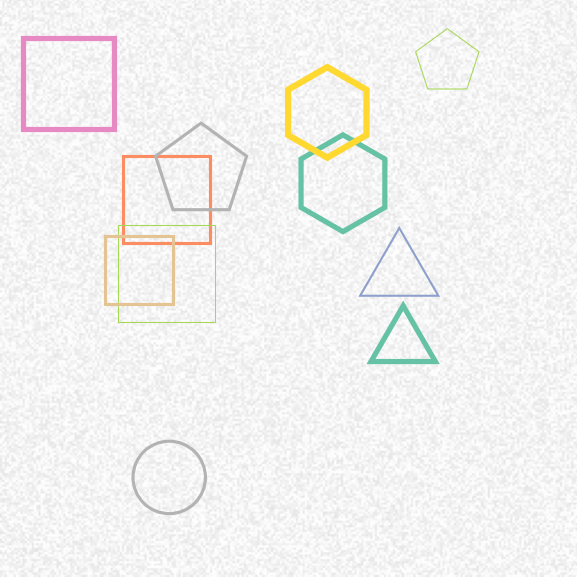[{"shape": "hexagon", "thickness": 2.5, "radius": 0.42, "center": [0.594, 0.682]}, {"shape": "triangle", "thickness": 2.5, "radius": 0.32, "center": [0.698, 0.405]}, {"shape": "square", "thickness": 1.5, "radius": 0.38, "center": [0.289, 0.653]}, {"shape": "triangle", "thickness": 1, "radius": 0.39, "center": [0.691, 0.526]}, {"shape": "square", "thickness": 2.5, "radius": 0.39, "center": [0.119, 0.855]}, {"shape": "square", "thickness": 0.5, "radius": 0.42, "center": [0.288, 0.526]}, {"shape": "pentagon", "thickness": 0.5, "radius": 0.29, "center": [0.775, 0.892]}, {"shape": "hexagon", "thickness": 3, "radius": 0.39, "center": [0.567, 0.805]}, {"shape": "square", "thickness": 1.5, "radius": 0.29, "center": [0.241, 0.532]}, {"shape": "pentagon", "thickness": 1.5, "radius": 0.41, "center": [0.348, 0.703]}, {"shape": "circle", "thickness": 1.5, "radius": 0.31, "center": [0.293, 0.172]}]